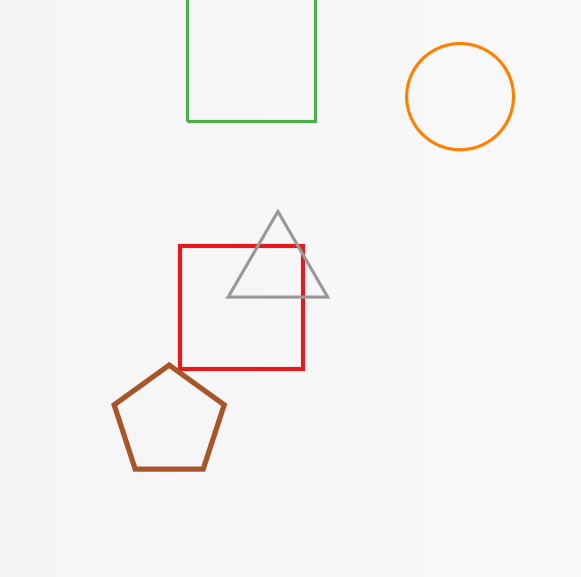[{"shape": "square", "thickness": 2, "radius": 0.53, "center": [0.415, 0.467]}, {"shape": "square", "thickness": 1.5, "radius": 0.55, "center": [0.433, 0.899]}, {"shape": "circle", "thickness": 1.5, "radius": 0.46, "center": [0.792, 0.832]}, {"shape": "pentagon", "thickness": 2.5, "radius": 0.5, "center": [0.291, 0.267]}, {"shape": "triangle", "thickness": 1.5, "radius": 0.49, "center": [0.478, 0.534]}]